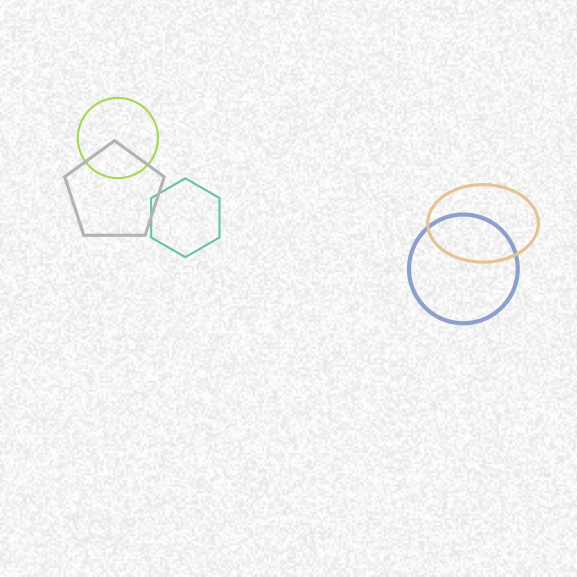[{"shape": "hexagon", "thickness": 1, "radius": 0.34, "center": [0.321, 0.622]}, {"shape": "circle", "thickness": 2, "radius": 0.47, "center": [0.802, 0.534]}, {"shape": "circle", "thickness": 1, "radius": 0.35, "center": [0.204, 0.76]}, {"shape": "oval", "thickness": 1.5, "radius": 0.48, "center": [0.836, 0.612]}, {"shape": "pentagon", "thickness": 1.5, "radius": 0.45, "center": [0.198, 0.665]}]